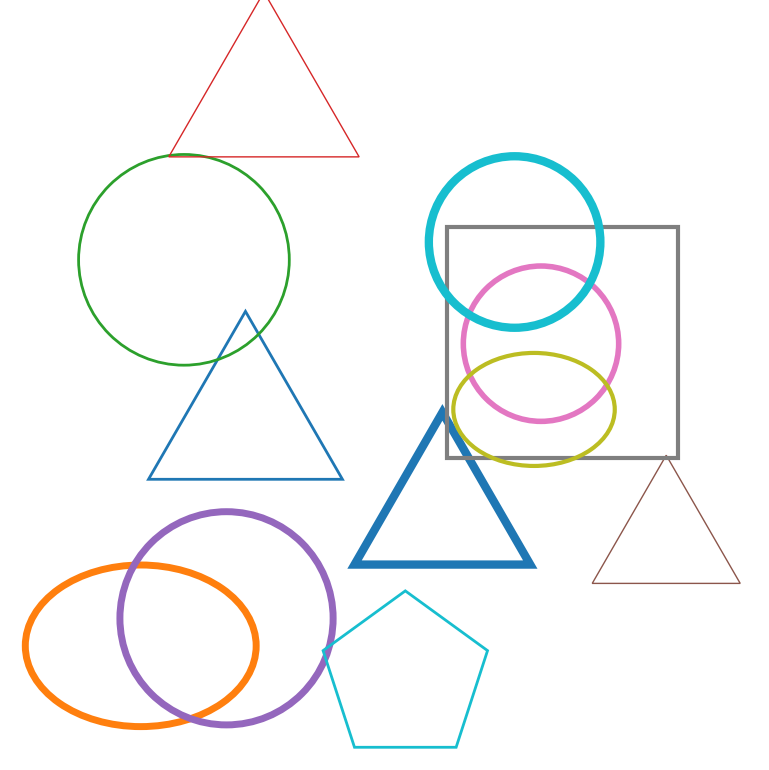[{"shape": "triangle", "thickness": 3, "radius": 0.66, "center": [0.575, 0.333]}, {"shape": "triangle", "thickness": 1, "radius": 0.73, "center": [0.319, 0.45]}, {"shape": "oval", "thickness": 2.5, "radius": 0.75, "center": [0.183, 0.161]}, {"shape": "circle", "thickness": 1, "radius": 0.68, "center": [0.239, 0.663]}, {"shape": "triangle", "thickness": 0.5, "radius": 0.71, "center": [0.343, 0.868]}, {"shape": "circle", "thickness": 2.5, "radius": 0.69, "center": [0.294, 0.197]}, {"shape": "triangle", "thickness": 0.5, "radius": 0.55, "center": [0.865, 0.298]}, {"shape": "circle", "thickness": 2, "radius": 0.5, "center": [0.703, 0.554]}, {"shape": "square", "thickness": 1.5, "radius": 0.75, "center": [0.73, 0.555]}, {"shape": "oval", "thickness": 1.5, "radius": 0.52, "center": [0.694, 0.468]}, {"shape": "circle", "thickness": 3, "radius": 0.56, "center": [0.668, 0.686]}, {"shape": "pentagon", "thickness": 1, "radius": 0.56, "center": [0.526, 0.12]}]